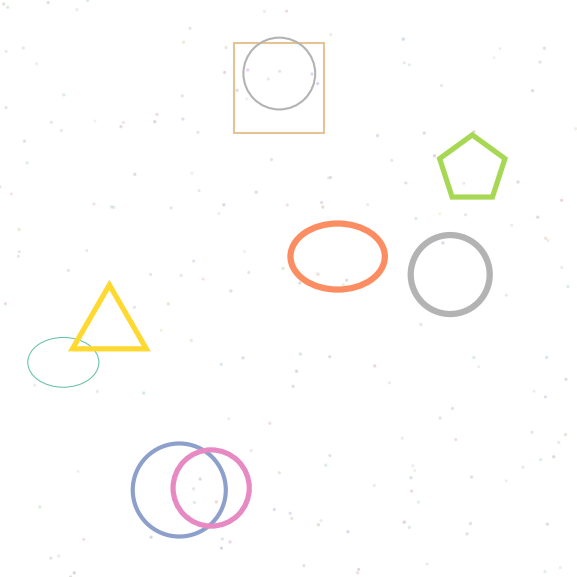[{"shape": "oval", "thickness": 0.5, "radius": 0.31, "center": [0.11, 0.372]}, {"shape": "oval", "thickness": 3, "radius": 0.41, "center": [0.585, 0.555]}, {"shape": "circle", "thickness": 2, "radius": 0.4, "center": [0.31, 0.151]}, {"shape": "circle", "thickness": 2.5, "radius": 0.33, "center": [0.366, 0.154]}, {"shape": "pentagon", "thickness": 2.5, "radius": 0.3, "center": [0.818, 0.706]}, {"shape": "triangle", "thickness": 2.5, "radius": 0.37, "center": [0.189, 0.432]}, {"shape": "square", "thickness": 1, "radius": 0.39, "center": [0.483, 0.847]}, {"shape": "circle", "thickness": 1, "radius": 0.31, "center": [0.484, 0.872]}, {"shape": "circle", "thickness": 3, "radius": 0.34, "center": [0.78, 0.524]}]